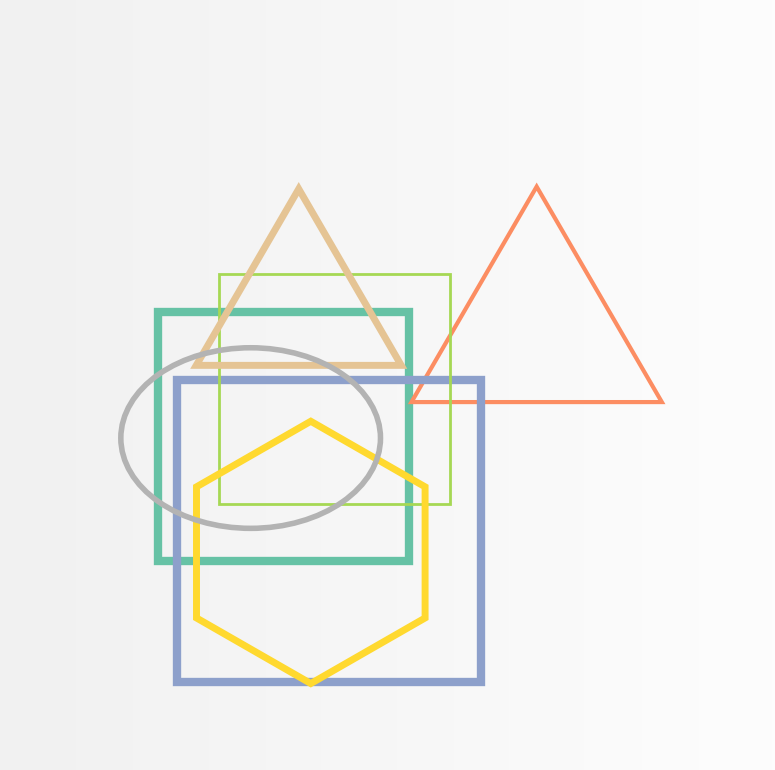[{"shape": "square", "thickness": 3, "radius": 0.81, "center": [0.366, 0.433]}, {"shape": "triangle", "thickness": 1.5, "radius": 0.93, "center": [0.692, 0.571]}, {"shape": "square", "thickness": 3, "radius": 0.98, "center": [0.425, 0.31]}, {"shape": "square", "thickness": 1, "radius": 0.75, "center": [0.432, 0.495]}, {"shape": "hexagon", "thickness": 2.5, "radius": 0.85, "center": [0.401, 0.283]}, {"shape": "triangle", "thickness": 2.5, "radius": 0.76, "center": [0.385, 0.602]}, {"shape": "oval", "thickness": 2, "radius": 0.84, "center": [0.323, 0.431]}]